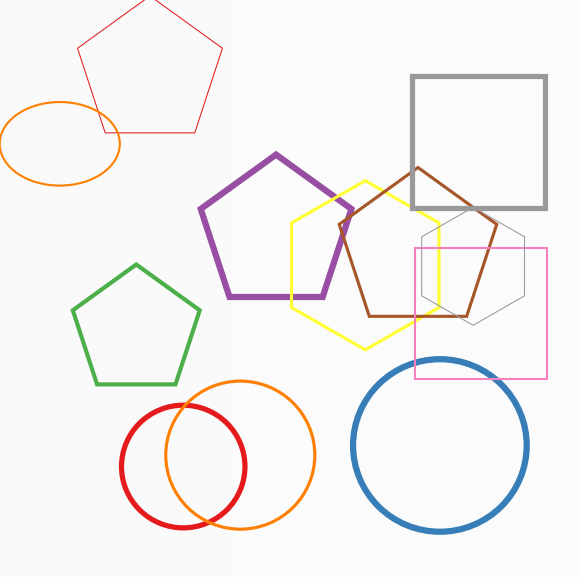[{"shape": "pentagon", "thickness": 0.5, "radius": 0.66, "center": [0.258, 0.875]}, {"shape": "circle", "thickness": 2.5, "radius": 0.53, "center": [0.315, 0.191]}, {"shape": "circle", "thickness": 3, "radius": 0.75, "center": [0.757, 0.228]}, {"shape": "pentagon", "thickness": 2, "radius": 0.57, "center": [0.234, 0.426]}, {"shape": "pentagon", "thickness": 3, "radius": 0.68, "center": [0.475, 0.595]}, {"shape": "oval", "thickness": 1, "radius": 0.52, "center": [0.103, 0.75]}, {"shape": "circle", "thickness": 1.5, "radius": 0.64, "center": [0.413, 0.211]}, {"shape": "hexagon", "thickness": 1.5, "radius": 0.73, "center": [0.628, 0.54]}, {"shape": "pentagon", "thickness": 1.5, "radius": 0.71, "center": [0.719, 0.567]}, {"shape": "square", "thickness": 1, "radius": 0.57, "center": [0.827, 0.456]}, {"shape": "hexagon", "thickness": 0.5, "radius": 0.51, "center": [0.814, 0.538]}, {"shape": "square", "thickness": 2.5, "radius": 0.57, "center": [0.824, 0.753]}]